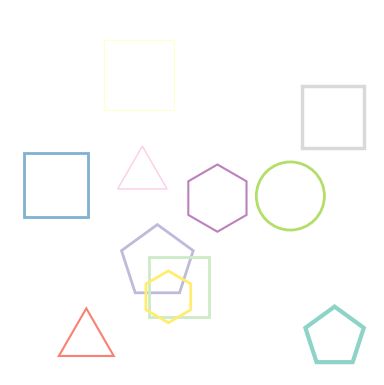[{"shape": "pentagon", "thickness": 3, "radius": 0.4, "center": [0.869, 0.124]}, {"shape": "square", "thickness": 0.5, "radius": 0.46, "center": [0.36, 0.805]}, {"shape": "pentagon", "thickness": 2, "radius": 0.49, "center": [0.409, 0.319]}, {"shape": "triangle", "thickness": 1.5, "radius": 0.41, "center": [0.224, 0.117]}, {"shape": "square", "thickness": 2, "radius": 0.41, "center": [0.144, 0.52]}, {"shape": "circle", "thickness": 2, "radius": 0.44, "center": [0.754, 0.491]}, {"shape": "triangle", "thickness": 1, "radius": 0.37, "center": [0.37, 0.546]}, {"shape": "square", "thickness": 2.5, "radius": 0.4, "center": [0.865, 0.696]}, {"shape": "hexagon", "thickness": 1.5, "radius": 0.44, "center": [0.565, 0.485]}, {"shape": "square", "thickness": 2, "radius": 0.39, "center": [0.465, 0.255]}, {"shape": "hexagon", "thickness": 2, "radius": 0.34, "center": [0.437, 0.229]}]